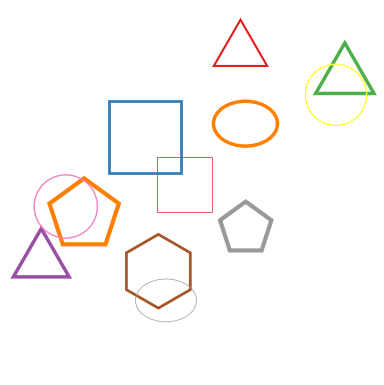[{"shape": "square", "thickness": 0.5, "radius": 0.35, "center": [0.48, 0.521]}, {"shape": "triangle", "thickness": 1.5, "radius": 0.4, "center": [0.625, 0.869]}, {"shape": "square", "thickness": 2, "radius": 0.46, "center": [0.377, 0.644]}, {"shape": "triangle", "thickness": 2.5, "radius": 0.44, "center": [0.896, 0.801]}, {"shape": "triangle", "thickness": 2.5, "radius": 0.42, "center": [0.107, 0.323]}, {"shape": "oval", "thickness": 2.5, "radius": 0.42, "center": [0.638, 0.679]}, {"shape": "pentagon", "thickness": 3, "radius": 0.47, "center": [0.219, 0.442]}, {"shape": "circle", "thickness": 1, "radius": 0.4, "center": [0.873, 0.754]}, {"shape": "hexagon", "thickness": 2, "radius": 0.48, "center": [0.411, 0.295]}, {"shape": "circle", "thickness": 1, "radius": 0.41, "center": [0.171, 0.464]}, {"shape": "pentagon", "thickness": 3, "radius": 0.35, "center": [0.638, 0.406]}, {"shape": "oval", "thickness": 0.5, "radius": 0.4, "center": [0.431, 0.22]}]